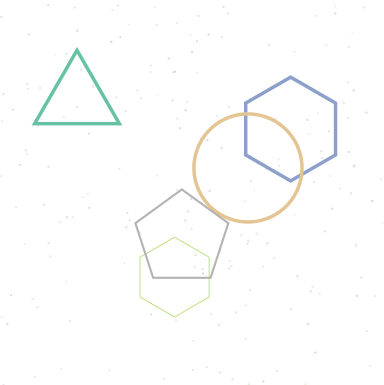[{"shape": "triangle", "thickness": 2.5, "radius": 0.64, "center": [0.2, 0.742]}, {"shape": "hexagon", "thickness": 2.5, "radius": 0.67, "center": [0.755, 0.665]}, {"shape": "hexagon", "thickness": 0.5, "radius": 0.52, "center": [0.453, 0.28]}, {"shape": "circle", "thickness": 2.5, "radius": 0.7, "center": [0.644, 0.564]}, {"shape": "pentagon", "thickness": 1.5, "radius": 0.63, "center": [0.472, 0.381]}]